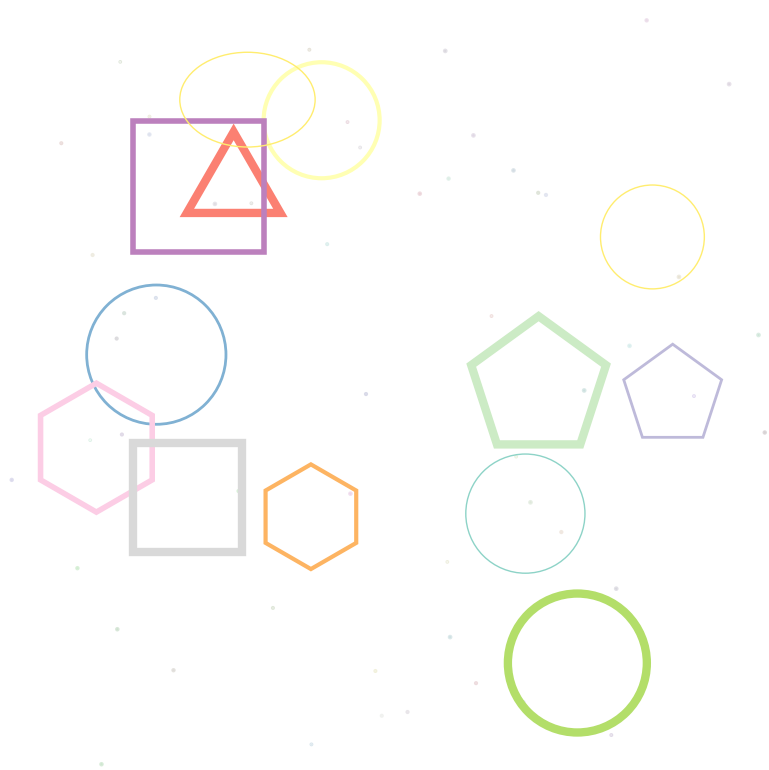[{"shape": "circle", "thickness": 0.5, "radius": 0.39, "center": [0.682, 0.333]}, {"shape": "circle", "thickness": 1.5, "radius": 0.38, "center": [0.418, 0.844]}, {"shape": "pentagon", "thickness": 1, "radius": 0.33, "center": [0.874, 0.486]}, {"shape": "triangle", "thickness": 3, "radius": 0.35, "center": [0.303, 0.759]}, {"shape": "circle", "thickness": 1, "radius": 0.45, "center": [0.203, 0.539]}, {"shape": "hexagon", "thickness": 1.5, "radius": 0.34, "center": [0.404, 0.329]}, {"shape": "circle", "thickness": 3, "radius": 0.45, "center": [0.75, 0.139]}, {"shape": "hexagon", "thickness": 2, "radius": 0.42, "center": [0.125, 0.419]}, {"shape": "square", "thickness": 3, "radius": 0.35, "center": [0.243, 0.353]}, {"shape": "square", "thickness": 2, "radius": 0.43, "center": [0.257, 0.757]}, {"shape": "pentagon", "thickness": 3, "radius": 0.46, "center": [0.7, 0.497]}, {"shape": "oval", "thickness": 0.5, "radius": 0.44, "center": [0.321, 0.871]}, {"shape": "circle", "thickness": 0.5, "radius": 0.34, "center": [0.847, 0.692]}]